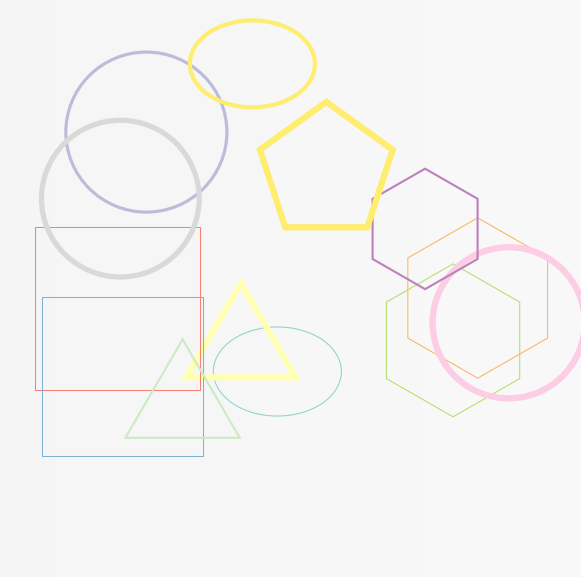[{"shape": "oval", "thickness": 0.5, "radius": 0.55, "center": [0.477, 0.356]}, {"shape": "triangle", "thickness": 3, "radius": 0.54, "center": [0.414, 0.4]}, {"shape": "circle", "thickness": 1.5, "radius": 0.69, "center": [0.252, 0.77]}, {"shape": "square", "thickness": 0.5, "radius": 0.71, "center": [0.202, 0.465]}, {"shape": "square", "thickness": 0.5, "radius": 0.69, "center": [0.21, 0.347]}, {"shape": "hexagon", "thickness": 0.5, "radius": 0.69, "center": [0.822, 0.483]}, {"shape": "hexagon", "thickness": 0.5, "radius": 0.66, "center": [0.779, 0.41]}, {"shape": "circle", "thickness": 3, "radius": 0.65, "center": [0.875, 0.44]}, {"shape": "circle", "thickness": 2.5, "radius": 0.68, "center": [0.207, 0.655]}, {"shape": "hexagon", "thickness": 1, "radius": 0.52, "center": [0.731, 0.603]}, {"shape": "triangle", "thickness": 1, "radius": 0.57, "center": [0.314, 0.298]}, {"shape": "pentagon", "thickness": 3, "radius": 0.6, "center": [0.561, 0.703]}, {"shape": "oval", "thickness": 2, "radius": 0.54, "center": [0.434, 0.889]}]